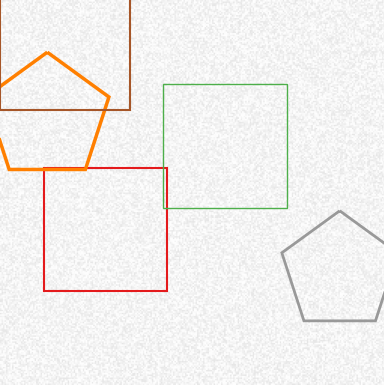[{"shape": "square", "thickness": 1.5, "radius": 0.8, "center": [0.274, 0.403]}, {"shape": "square", "thickness": 1, "radius": 0.8, "center": [0.584, 0.621]}, {"shape": "pentagon", "thickness": 2.5, "radius": 0.84, "center": [0.123, 0.696]}, {"shape": "square", "thickness": 1.5, "radius": 0.84, "center": [0.169, 0.882]}, {"shape": "pentagon", "thickness": 2, "radius": 0.79, "center": [0.882, 0.294]}]